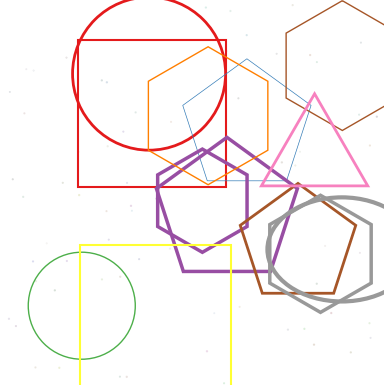[{"shape": "square", "thickness": 1.5, "radius": 0.96, "center": [0.395, 0.705]}, {"shape": "circle", "thickness": 2, "radius": 0.99, "center": [0.387, 0.809]}, {"shape": "pentagon", "thickness": 0.5, "radius": 0.88, "center": [0.641, 0.672]}, {"shape": "circle", "thickness": 1, "radius": 0.69, "center": [0.212, 0.206]}, {"shape": "hexagon", "thickness": 2.5, "radius": 0.67, "center": [0.526, 0.479]}, {"shape": "pentagon", "thickness": 2.5, "radius": 0.96, "center": [0.589, 0.451]}, {"shape": "hexagon", "thickness": 1, "radius": 0.9, "center": [0.541, 0.699]}, {"shape": "square", "thickness": 1.5, "radius": 0.98, "center": [0.404, 0.168]}, {"shape": "hexagon", "thickness": 1, "radius": 0.84, "center": [0.889, 0.83]}, {"shape": "pentagon", "thickness": 2, "radius": 0.79, "center": [0.774, 0.366]}, {"shape": "triangle", "thickness": 2, "radius": 0.8, "center": [0.817, 0.597]}, {"shape": "hexagon", "thickness": 2.5, "radius": 0.76, "center": [0.832, 0.341]}, {"shape": "oval", "thickness": 3, "radius": 0.97, "center": [0.888, 0.352]}]